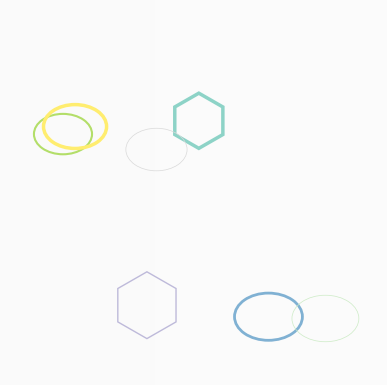[{"shape": "hexagon", "thickness": 2.5, "radius": 0.36, "center": [0.513, 0.686]}, {"shape": "hexagon", "thickness": 1, "radius": 0.43, "center": [0.379, 0.207]}, {"shape": "oval", "thickness": 2, "radius": 0.44, "center": [0.693, 0.177]}, {"shape": "oval", "thickness": 1.5, "radius": 0.37, "center": [0.163, 0.652]}, {"shape": "oval", "thickness": 0.5, "radius": 0.39, "center": [0.404, 0.612]}, {"shape": "oval", "thickness": 0.5, "radius": 0.43, "center": [0.84, 0.173]}, {"shape": "oval", "thickness": 2.5, "radius": 0.41, "center": [0.194, 0.671]}]